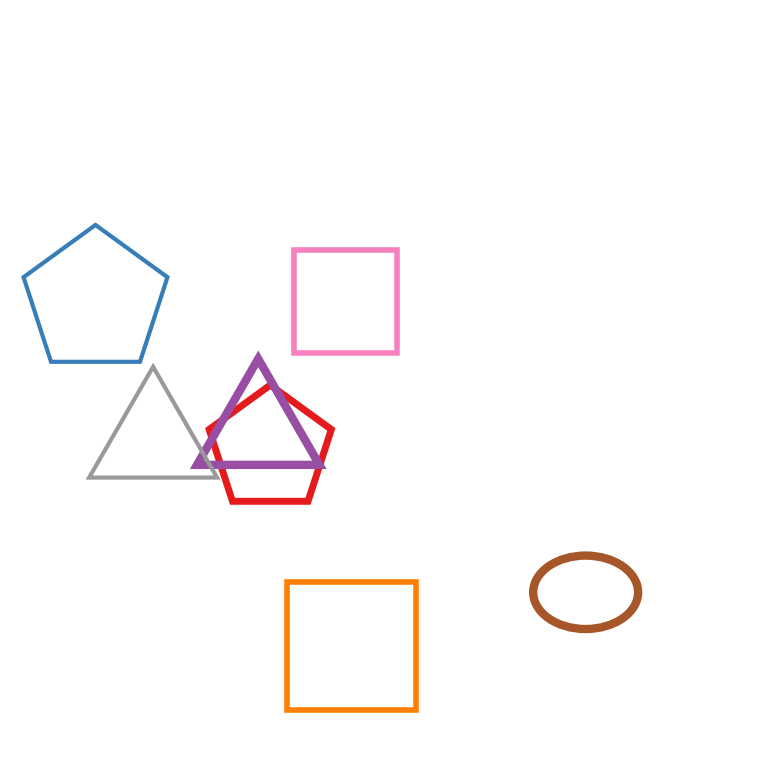[{"shape": "pentagon", "thickness": 2.5, "radius": 0.42, "center": [0.351, 0.416]}, {"shape": "pentagon", "thickness": 1.5, "radius": 0.49, "center": [0.124, 0.61]}, {"shape": "triangle", "thickness": 3, "radius": 0.46, "center": [0.335, 0.442]}, {"shape": "square", "thickness": 2, "radius": 0.42, "center": [0.457, 0.161]}, {"shape": "oval", "thickness": 3, "radius": 0.34, "center": [0.761, 0.231]}, {"shape": "square", "thickness": 2, "radius": 0.33, "center": [0.448, 0.608]}, {"shape": "triangle", "thickness": 1.5, "radius": 0.48, "center": [0.199, 0.428]}]